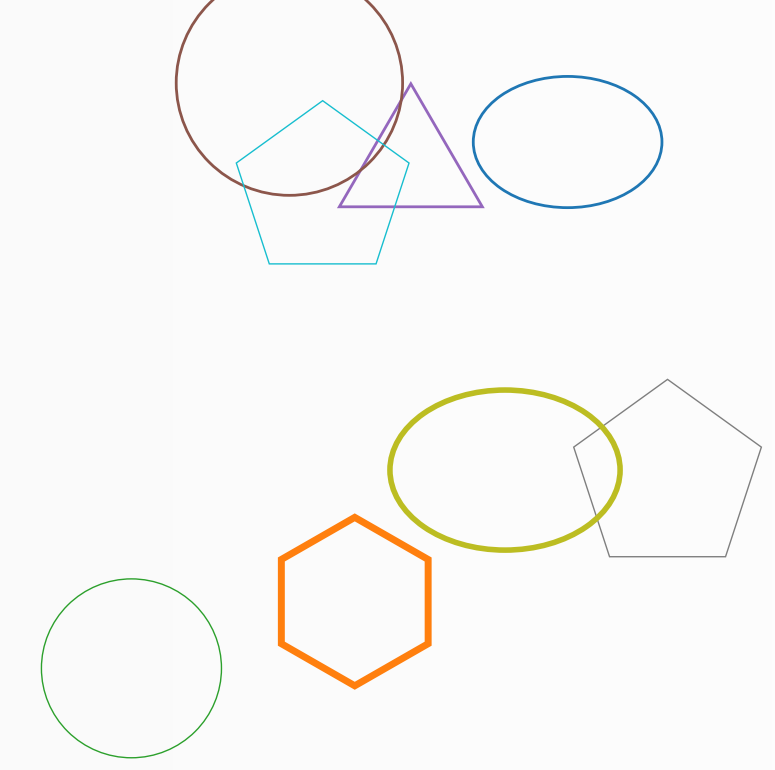[{"shape": "oval", "thickness": 1, "radius": 0.61, "center": [0.732, 0.816]}, {"shape": "hexagon", "thickness": 2.5, "radius": 0.55, "center": [0.458, 0.219]}, {"shape": "circle", "thickness": 0.5, "radius": 0.58, "center": [0.17, 0.132]}, {"shape": "triangle", "thickness": 1, "radius": 0.53, "center": [0.53, 0.785]}, {"shape": "circle", "thickness": 1, "radius": 0.73, "center": [0.373, 0.892]}, {"shape": "pentagon", "thickness": 0.5, "radius": 0.64, "center": [0.861, 0.38]}, {"shape": "oval", "thickness": 2, "radius": 0.74, "center": [0.652, 0.39]}, {"shape": "pentagon", "thickness": 0.5, "radius": 0.59, "center": [0.416, 0.752]}]